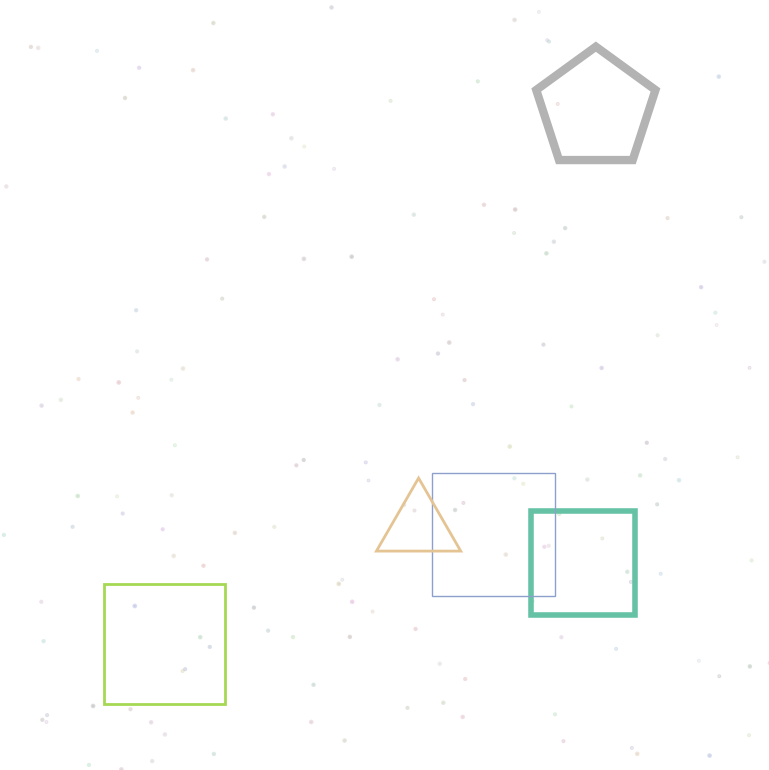[{"shape": "square", "thickness": 2, "radius": 0.34, "center": [0.757, 0.269]}, {"shape": "square", "thickness": 0.5, "radius": 0.4, "center": [0.641, 0.306]}, {"shape": "square", "thickness": 1, "radius": 0.39, "center": [0.214, 0.164]}, {"shape": "triangle", "thickness": 1, "radius": 0.32, "center": [0.544, 0.316]}, {"shape": "pentagon", "thickness": 3, "radius": 0.41, "center": [0.774, 0.858]}]